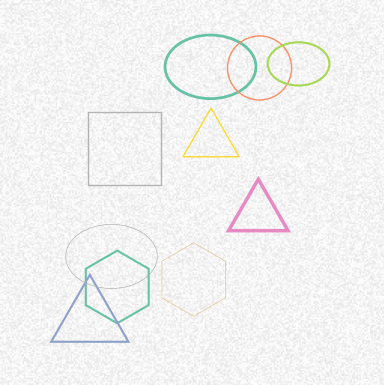[{"shape": "hexagon", "thickness": 1.5, "radius": 0.47, "center": [0.305, 0.255]}, {"shape": "oval", "thickness": 2, "radius": 0.59, "center": [0.547, 0.826]}, {"shape": "circle", "thickness": 1, "radius": 0.42, "center": [0.674, 0.824]}, {"shape": "triangle", "thickness": 1.5, "radius": 0.58, "center": [0.233, 0.17]}, {"shape": "triangle", "thickness": 2.5, "radius": 0.45, "center": [0.671, 0.445]}, {"shape": "oval", "thickness": 1.5, "radius": 0.4, "center": [0.775, 0.834]}, {"shape": "triangle", "thickness": 1, "radius": 0.42, "center": [0.548, 0.635]}, {"shape": "hexagon", "thickness": 0.5, "radius": 0.48, "center": [0.503, 0.274]}, {"shape": "oval", "thickness": 0.5, "radius": 0.59, "center": [0.29, 0.334]}, {"shape": "square", "thickness": 1, "radius": 0.48, "center": [0.324, 0.615]}]